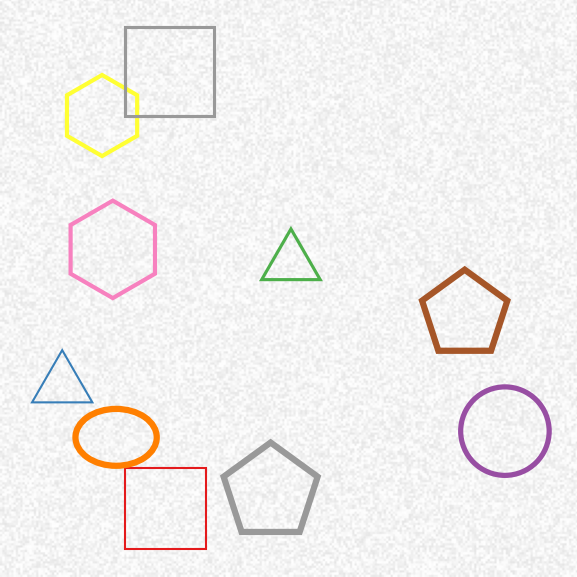[{"shape": "square", "thickness": 1, "radius": 0.35, "center": [0.286, 0.118]}, {"shape": "triangle", "thickness": 1, "radius": 0.3, "center": [0.108, 0.333]}, {"shape": "triangle", "thickness": 1.5, "radius": 0.29, "center": [0.504, 0.544]}, {"shape": "circle", "thickness": 2.5, "radius": 0.38, "center": [0.874, 0.253]}, {"shape": "oval", "thickness": 3, "radius": 0.35, "center": [0.201, 0.242]}, {"shape": "hexagon", "thickness": 2, "radius": 0.35, "center": [0.177, 0.799]}, {"shape": "pentagon", "thickness": 3, "radius": 0.39, "center": [0.805, 0.455]}, {"shape": "hexagon", "thickness": 2, "radius": 0.42, "center": [0.195, 0.567]}, {"shape": "square", "thickness": 1.5, "radius": 0.38, "center": [0.294, 0.876]}, {"shape": "pentagon", "thickness": 3, "radius": 0.43, "center": [0.469, 0.147]}]